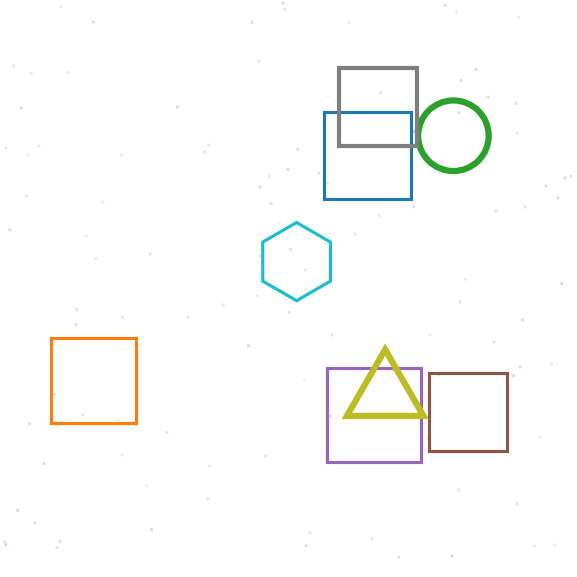[{"shape": "square", "thickness": 1.5, "radius": 0.38, "center": [0.637, 0.73]}, {"shape": "square", "thickness": 1.5, "radius": 0.37, "center": [0.161, 0.34]}, {"shape": "circle", "thickness": 3, "radius": 0.31, "center": [0.785, 0.764]}, {"shape": "square", "thickness": 1.5, "radius": 0.41, "center": [0.648, 0.28]}, {"shape": "square", "thickness": 1.5, "radius": 0.34, "center": [0.81, 0.286]}, {"shape": "square", "thickness": 2, "radius": 0.34, "center": [0.655, 0.814]}, {"shape": "triangle", "thickness": 3, "radius": 0.38, "center": [0.667, 0.317]}, {"shape": "hexagon", "thickness": 1.5, "radius": 0.34, "center": [0.514, 0.546]}]